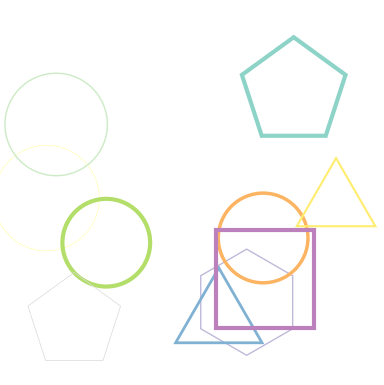[{"shape": "pentagon", "thickness": 3, "radius": 0.71, "center": [0.763, 0.762]}, {"shape": "circle", "thickness": 0.5, "radius": 0.69, "center": [0.121, 0.485]}, {"shape": "hexagon", "thickness": 1, "radius": 0.69, "center": [0.641, 0.215]}, {"shape": "triangle", "thickness": 2, "radius": 0.65, "center": [0.568, 0.174]}, {"shape": "circle", "thickness": 2.5, "radius": 0.58, "center": [0.683, 0.382]}, {"shape": "circle", "thickness": 3, "radius": 0.57, "center": [0.276, 0.37]}, {"shape": "pentagon", "thickness": 0.5, "radius": 0.63, "center": [0.193, 0.166]}, {"shape": "square", "thickness": 3, "radius": 0.64, "center": [0.688, 0.276]}, {"shape": "circle", "thickness": 1, "radius": 0.67, "center": [0.146, 0.677]}, {"shape": "triangle", "thickness": 1.5, "radius": 0.59, "center": [0.873, 0.471]}]